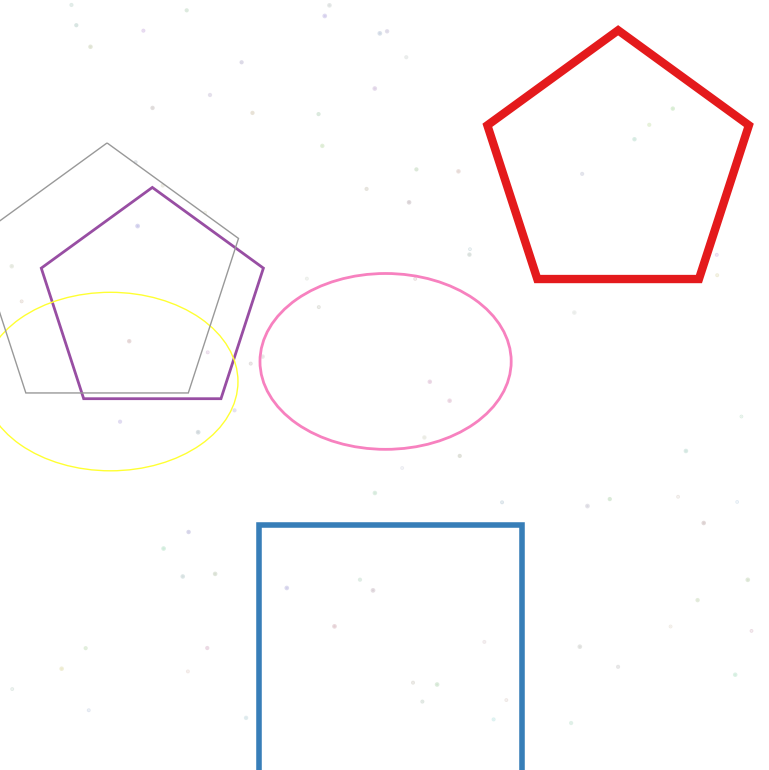[{"shape": "pentagon", "thickness": 3, "radius": 0.89, "center": [0.803, 0.782]}, {"shape": "square", "thickness": 2, "radius": 0.85, "center": [0.507, 0.148]}, {"shape": "pentagon", "thickness": 1, "radius": 0.76, "center": [0.198, 0.605]}, {"shape": "oval", "thickness": 0.5, "radius": 0.83, "center": [0.143, 0.504]}, {"shape": "oval", "thickness": 1, "radius": 0.82, "center": [0.501, 0.531]}, {"shape": "pentagon", "thickness": 0.5, "radius": 0.9, "center": [0.139, 0.635]}]